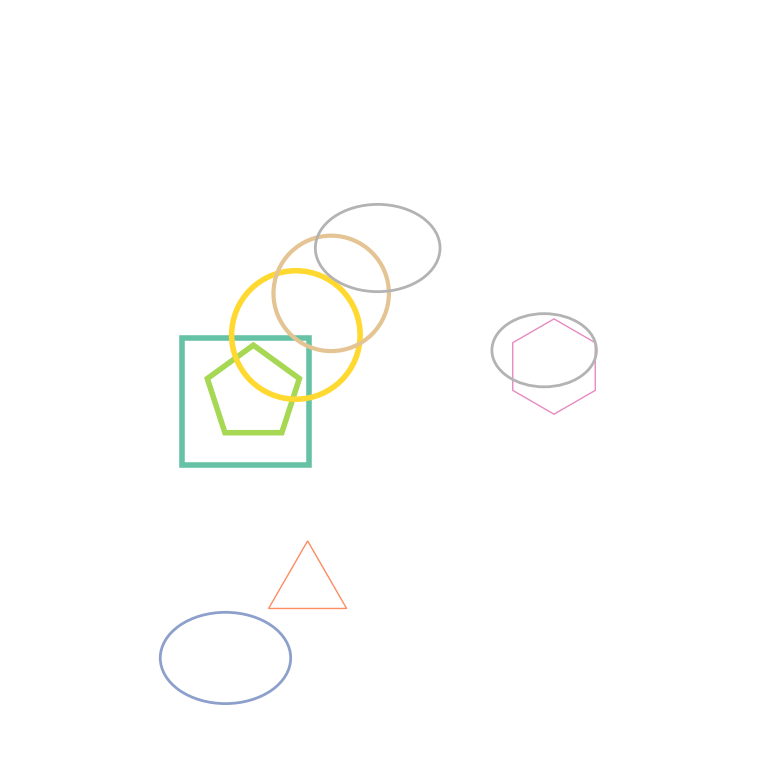[{"shape": "square", "thickness": 2, "radius": 0.41, "center": [0.319, 0.478]}, {"shape": "triangle", "thickness": 0.5, "radius": 0.29, "center": [0.399, 0.239]}, {"shape": "oval", "thickness": 1, "radius": 0.42, "center": [0.293, 0.146]}, {"shape": "hexagon", "thickness": 0.5, "radius": 0.31, "center": [0.719, 0.524]}, {"shape": "pentagon", "thickness": 2, "radius": 0.31, "center": [0.329, 0.489]}, {"shape": "circle", "thickness": 2, "radius": 0.42, "center": [0.384, 0.565]}, {"shape": "circle", "thickness": 1.5, "radius": 0.37, "center": [0.43, 0.619]}, {"shape": "oval", "thickness": 1, "radius": 0.4, "center": [0.491, 0.678]}, {"shape": "oval", "thickness": 1, "radius": 0.34, "center": [0.707, 0.545]}]